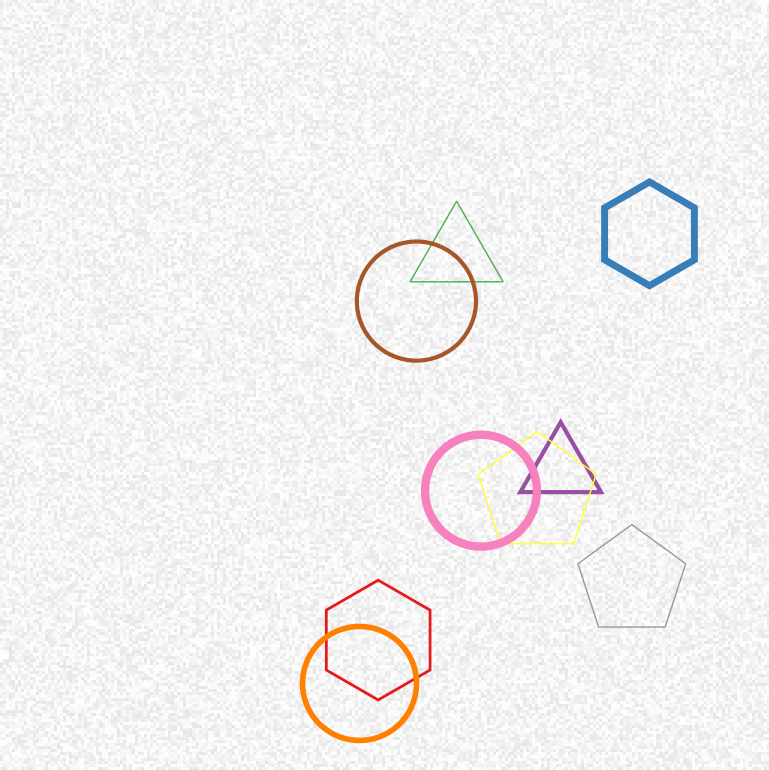[{"shape": "hexagon", "thickness": 1, "radius": 0.39, "center": [0.491, 0.169]}, {"shape": "hexagon", "thickness": 2.5, "radius": 0.34, "center": [0.844, 0.696]}, {"shape": "triangle", "thickness": 0.5, "radius": 0.35, "center": [0.593, 0.669]}, {"shape": "triangle", "thickness": 1.5, "radius": 0.3, "center": [0.728, 0.391]}, {"shape": "circle", "thickness": 2, "radius": 0.37, "center": [0.467, 0.112]}, {"shape": "pentagon", "thickness": 0.5, "radius": 0.4, "center": [0.698, 0.359]}, {"shape": "circle", "thickness": 1.5, "radius": 0.39, "center": [0.541, 0.609]}, {"shape": "circle", "thickness": 3, "radius": 0.36, "center": [0.625, 0.363]}, {"shape": "pentagon", "thickness": 0.5, "radius": 0.37, "center": [0.821, 0.245]}]